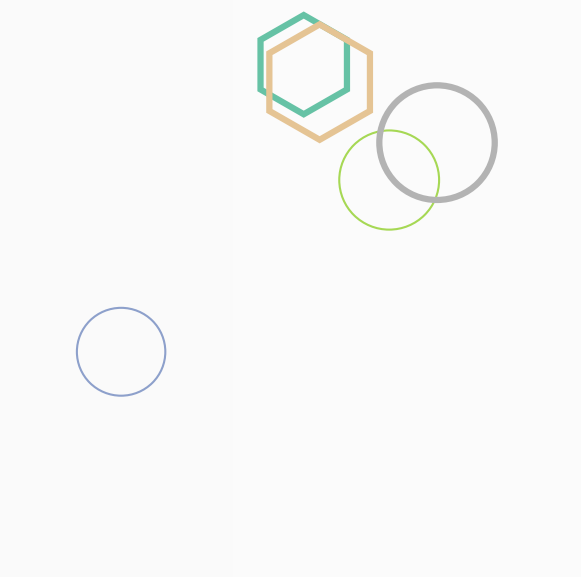[{"shape": "hexagon", "thickness": 3, "radius": 0.43, "center": [0.523, 0.887]}, {"shape": "circle", "thickness": 1, "radius": 0.38, "center": [0.208, 0.39]}, {"shape": "circle", "thickness": 1, "radius": 0.43, "center": [0.67, 0.687]}, {"shape": "hexagon", "thickness": 3, "radius": 0.5, "center": [0.55, 0.857]}, {"shape": "circle", "thickness": 3, "radius": 0.5, "center": [0.752, 0.752]}]